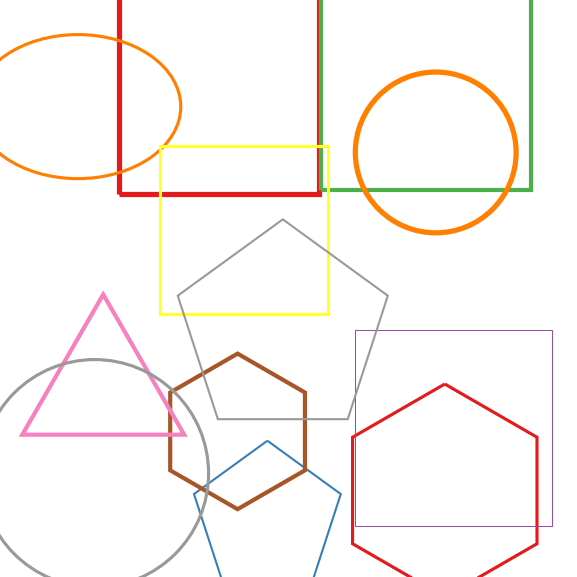[{"shape": "hexagon", "thickness": 1.5, "radius": 0.92, "center": [0.77, 0.15]}, {"shape": "square", "thickness": 2.5, "radius": 0.86, "center": [0.38, 0.837]}, {"shape": "pentagon", "thickness": 1, "radius": 0.67, "center": [0.463, 0.102]}, {"shape": "square", "thickness": 2, "radius": 0.91, "center": [0.737, 0.852]}, {"shape": "square", "thickness": 0.5, "radius": 0.85, "center": [0.785, 0.258]}, {"shape": "oval", "thickness": 1.5, "radius": 0.89, "center": [0.135, 0.815]}, {"shape": "circle", "thickness": 2.5, "radius": 0.7, "center": [0.754, 0.735]}, {"shape": "square", "thickness": 1.5, "radius": 0.73, "center": [0.422, 0.601]}, {"shape": "hexagon", "thickness": 2, "radius": 0.67, "center": [0.411, 0.252]}, {"shape": "triangle", "thickness": 2, "radius": 0.81, "center": [0.179, 0.327]}, {"shape": "pentagon", "thickness": 1, "radius": 0.96, "center": [0.49, 0.428]}, {"shape": "circle", "thickness": 1.5, "radius": 0.99, "center": [0.164, 0.179]}]